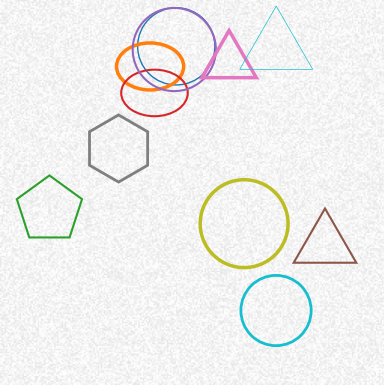[{"shape": "circle", "thickness": 1, "radius": 0.5, "center": [0.458, 0.88]}, {"shape": "oval", "thickness": 2.5, "radius": 0.44, "center": [0.39, 0.827]}, {"shape": "pentagon", "thickness": 1.5, "radius": 0.45, "center": [0.128, 0.455]}, {"shape": "oval", "thickness": 1.5, "radius": 0.43, "center": [0.401, 0.759]}, {"shape": "circle", "thickness": 1.5, "radius": 0.54, "center": [0.453, 0.871]}, {"shape": "triangle", "thickness": 1.5, "radius": 0.47, "center": [0.844, 0.365]}, {"shape": "triangle", "thickness": 2.5, "radius": 0.41, "center": [0.595, 0.839]}, {"shape": "hexagon", "thickness": 2, "radius": 0.44, "center": [0.308, 0.614]}, {"shape": "circle", "thickness": 2.5, "radius": 0.57, "center": [0.634, 0.419]}, {"shape": "circle", "thickness": 2, "radius": 0.46, "center": [0.717, 0.193]}, {"shape": "triangle", "thickness": 0.5, "radius": 0.55, "center": [0.718, 0.875]}]